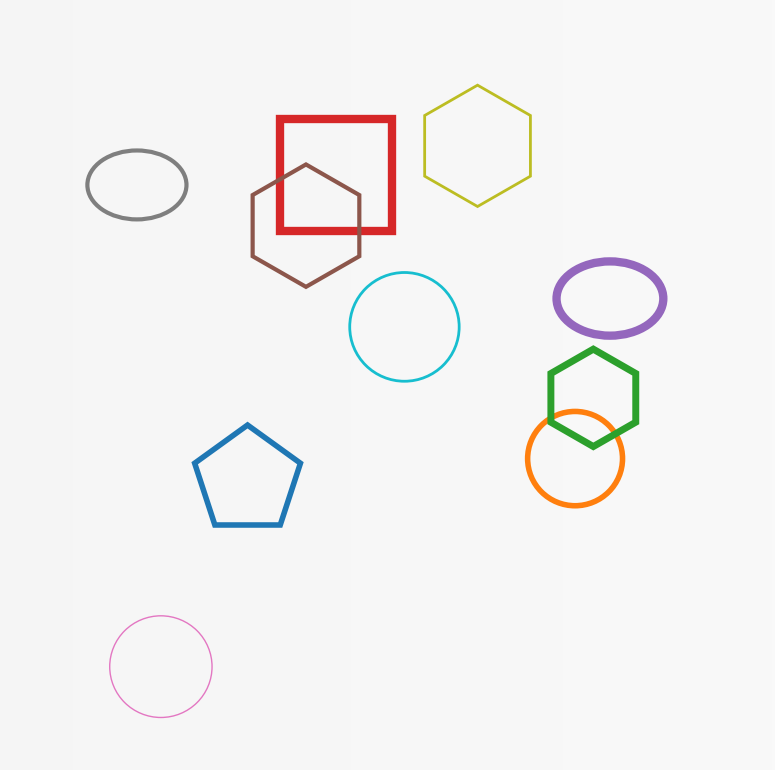[{"shape": "pentagon", "thickness": 2, "radius": 0.36, "center": [0.319, 0.376]}, {"shape": "circle", "thickness": 2, "radius": 0.31, "center": [0.742, 0.404]}, {"shape": "hexagon", "thickness": 2.5, "radius": 0.32, "center": [0.766, 0.483]}, {"shape": "square", "thickness": 3, "radius": 0.36, "center": [0.433, 0.773]}, {"shape": "oval", "thickness": 3, "radius": 0.34, "center": [0.787, 0.612]}, {"shape": "hexagon", "thickness": 1.5, "radius": 0.4, "center": [0.395, 0.707]}, {"shape": "circle", "thickness": 0.5, "radius": 0.33, "center": [0.208, 0.134]}, {"shape": "oval", "thickness": 1.5, "radius": 0.32, "center": [0.177, 0.76]}, {"shape": "hexagon", "thickness": 1, "radius": 0.39, "center": [0.616, 0.811]}, {"shape": "circle", "thickness": 1, "radius": 0.35, "center": [0.522, 0.575]}]